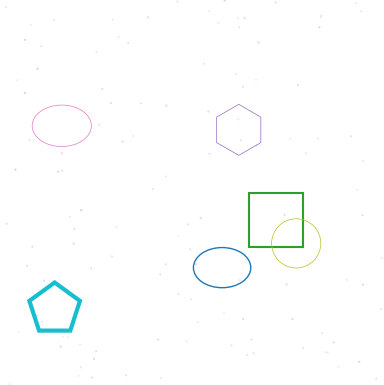[{"shape": "oval", "thickness": 1, "radius": 0.37, "center": [0.577, 0.305]}, {"shape": "square", "thickness": 1.5, "radius": 0.35, "center": [0.717, 0.428]}, {"shape": "hexagon", "thickness": 0.5, "radius": 0.33, "center": [0.62, 0.663]}, {"shape": "oval", "thickness": 0.5, "radius": 0.38, "center": [0.16, 0.673]}, {"shape": "circle", "thickness": 0.5, "radius": 0.32, "center": [0.769, 0.368]}, {"shape": "pentagon", "thickness": 3, "radius": 0.35, "center": [0.142, 0.197]}]